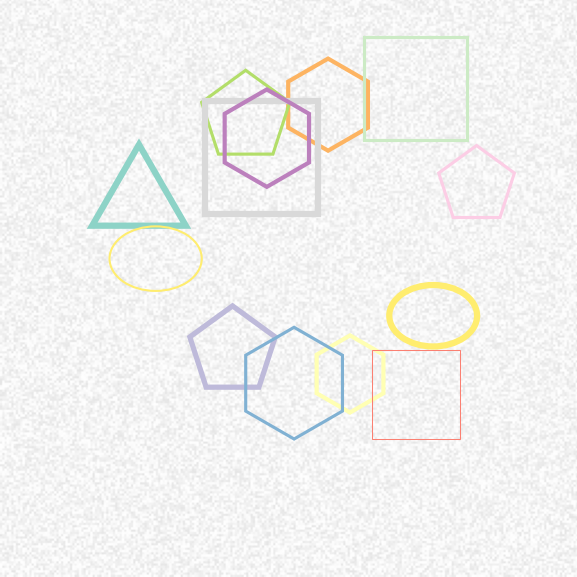[{"shape": "triangle", "thickness": 3, "radius": 0.47, "center": [0.241, 0.655]}, {"shape": "hexagon", "thickness": 2, "radius": 0.33, "center": [0.606, 0.352]}, {"shape": "pentagon", "thickness": 2.5, "radius": 0.39, "center": [0.403, 0.392]}, {"shape": "square", "thickness": 0.5, "radius": 0.38, "center": [0.72, 0.316]}, {"shape": "hexagon", "thickness": 1.5, "radius": 0.48, "center": [0.509, 0.336]}, {"shape": "hexagon", "thickness": 2, "radius": 0.4, "center": [0.568, 0.818]}, {"shape": "pentagon", "thickness": 1.5, "radius": 0.4, "center": [0.425, 0.797]}, {"shape": "pentagon", "thickness": 1.5, "radius": 0.34, "center": [0.825, 0.678]}, {"shape": "square", "thickness": 3, "radius": 0.49, "center": [0.453, 0.726]}, {"shape": "hexagon", "thickness": 2, "radius": 0.42, "center": [0.462, 0.76]}, {"shape": "square", "thickness": 1.5, "radius": 0.45, "center": [0.719, 0.846]}, {"shape": "oval", "thickness": 3, "radius": 0.38, "center": [0.75, 0.452]}, {"shape": "oval", "thickness": 1, "radius": 0.4, "center": [0.269, 0.551]}]